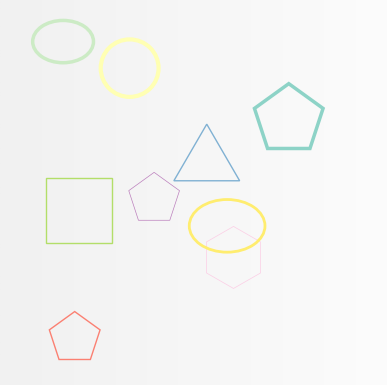[{"shape": "pentagon", "thickness": 2.5, "radius": 0.47, "center": [0.745, 0.69]}, {"shape": "circle", "thickness": 3, "radius": 0.37, "center": [0.335, 0.823]}, {"shape": "pentagon", "thickness": 1, "radius": 0.34, "center": [0.193, 0.122]}, {"shape": "triangle", "thickness": 1, "radius": 0.49, "center": [0.534, 0.579]}, {"shape": "square", "thickness": 1, "radius": 0.42, "center": [0.204, 0.453]}, {"shape": "hexagon", "thickness": 0.5, "radius": 0.4, "center": [0.603, 0.331]}, {"shape": "pentagon", "thickness": 0.5, "radius": 0.34, "center": [0.398, 0.484]}, {"shape": "oval", "thickness": 2.5, "radius": 0.39, "center": [0.163, 0.892]}, {"shape": "oval", "thickness": 2, "radius": 0.49, "center": [0.586, 0.413]}]